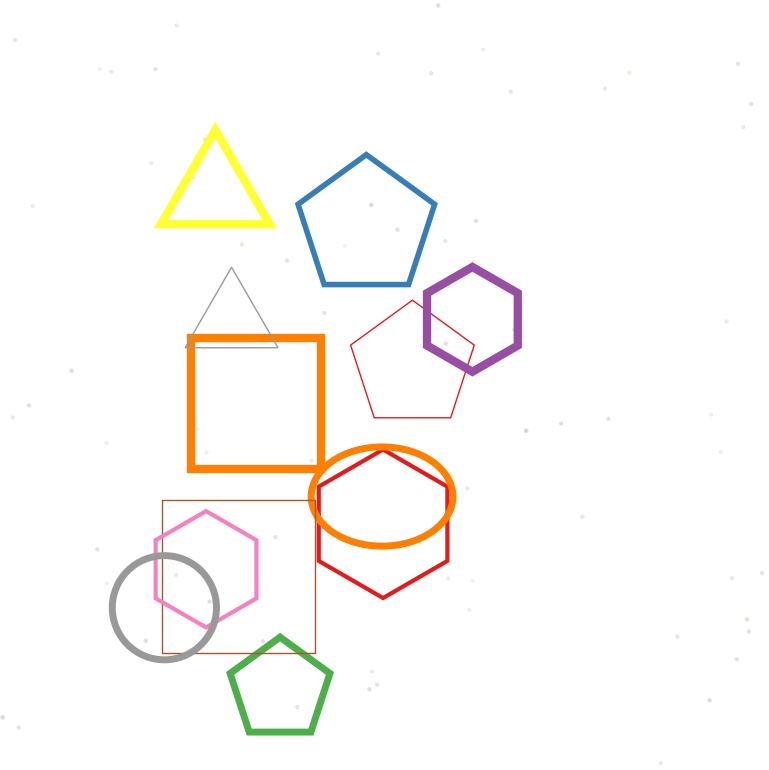[{"shape": "hexagon", "thickness": 1.5, "radius": 0.48, "center": [0.498, 0.32]}, {"shape": "pentagon", "thickness": 0.5, "radius": 0.42, "center": [0.536, 0.526]}, {"shape": "pentagon", "thickness": 2, "radius": 0.47, "center": [0.476, 0.706]}, {"shape": "pentagon", "thickness": 2.5, "radius": 0.34, "center": [0.364, 0.104]}, {"shape": "hexagon", "thickness": 3, "radius": 0.34, "center": [0.614, 0.585]}, {"shape": "oval", "thickness": 2.5, "radius": 0.46, "center": [0.496, 0.355]}, {"shape": "square", "thickness": 3, "radius": 0.42, "center": [0.333, 0.476]}, {"shape": "triangle", "thickness": 3, "radius": 0.41, "center": [0.28, 0.75]}, {"shape": "square", "thickness": 0.5, "radius": 0.5, "center": [0.309, 0.251]}, {"shape": "hexagon", "thickness": 1.5, "radius": 0.38, "center": [0.268, 0.261]}, {"shape": "triangle", "thickness": 0.5, "radius": 0.35, "center": [0.301, 0.583]}, {"shape": "circle", "thickness": 2.5, "radius": 0.34, "center": [0.213, 0.211]}]